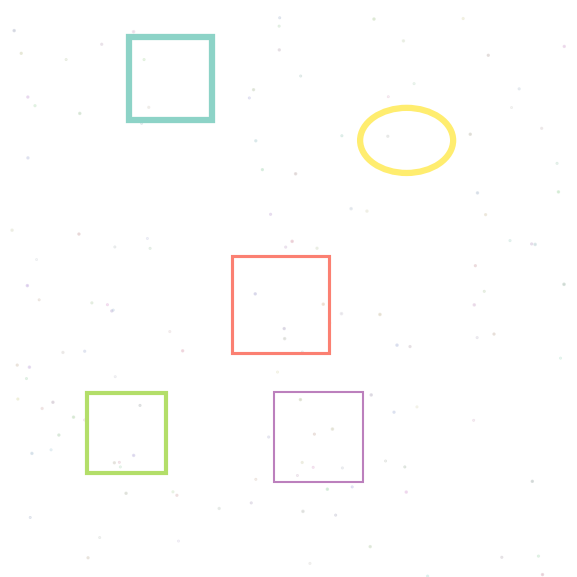[{"shape": "square", "thickness": 3, "radius": 0.36, "center": [0.296, 0.863]}, {"shape": "square", "thickness": 1.5, "radius": 0.42, "center": [0.486, 0.472]}, {"shape": "square", "thickness": 2, "radius": 0.34, "center": [0.219, 0.249]}, {"shape": "square", "thickness": 1, "radius": 0.39, "center": [0.552, 0.242]}, {"shape": "oval", "thickness": 3, "radius": 0.4, "center": [0.704, 0.756]}]